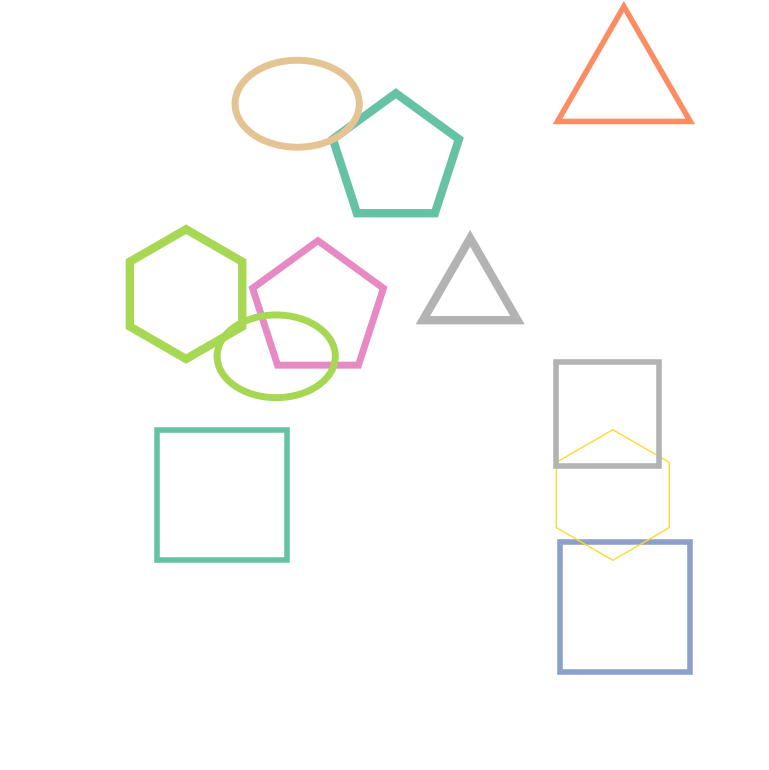[{"shape": "pentagon", "thickness": 3, "radius": 0.43, "center": [0.514, 0.793]}, {"shape": "square", "thickness": 2, "radius": 0.42, "center": [0.289, 0.357]}, {"shape": "triangle", "thickness": 2, "radius": 0.5, "center": [0.81, 0.892]}, {"shape": "square", "thickness": 2, "radius": 0.42, "center": [0.812, 0.212]}, {"shape": "pentagon", "thickness": 2.5, "radius": 0.45, "center": [0.413, 0.598]}, {"shape": "oval", "thickness": 2.5, "radius": 0.38, "center": [0.359, 0.537]}, {"shape": "hexagon", "thickness": 3, "radius": 0.42, "center": [0.242, 0.618]}, {"shape": "hexagon", "thickness": 0.5, "radius": 0.42, "center": [0.796, 0.357]}, {"shape": "oval", "thickness": 2.5, "radius": 0.4, "center": [0.386, 0.865]}, {"shape": "triangle", "thickness": 3, "radius": 0.35, "center": [0.611, 0.62]}, {"shape": "square", "thickness": 2, "radius": 0.34, "center": [0.789, 0.463]}]